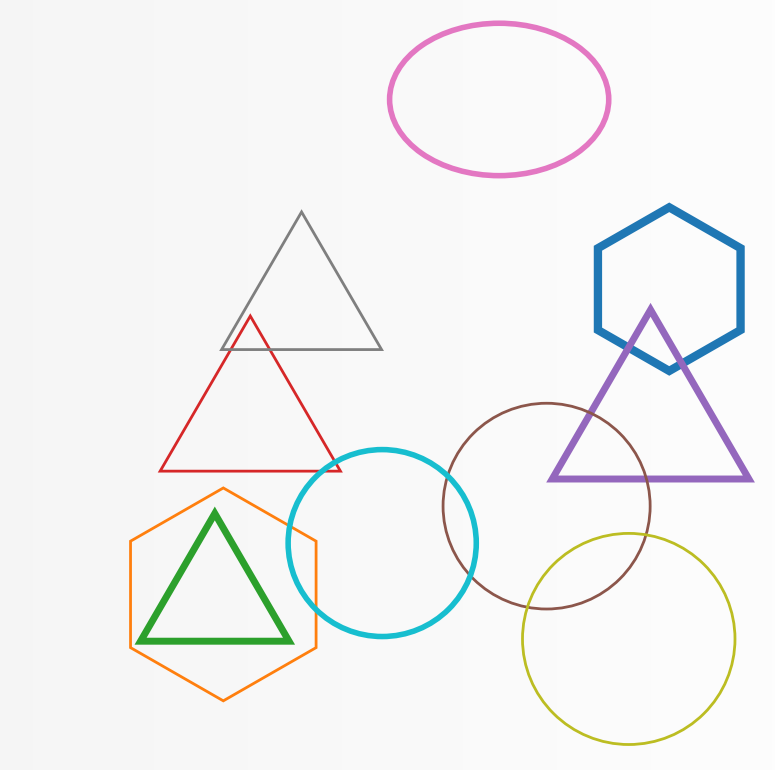[{"shape": "hexagon", "thickness": 3, "radius": 0.53, "center": [0.864, 0.625]}, {"shape": "hexagon", "thickness": 1, "radius": 0.69, "center": [0.288, 0.228]}, {"shape": "triangle", "thickness": 2.5, "radius": 0.55, "center": [0.277, 0.223]}, {"shape": "triangle", "thickness": 1, "radius": 0.67, "center": [0.323, 0.455]}, {"shape": "triangle", "thickness": 2.5, "radius": 0.73, "center": [0.839, 0.451]}, {"shape": "circle", "thickness": 1, "radius": 0.67, "center": [0.705, 0.343]}, {"shape": "oval", "thickness": 2, "radius": 0.71, "center": [0.644, 0.871]}, {"shape": "triangle", "thickness": 1, "radius": 0.6, "center": [0.389, 0.606]}, {"shape": "circle", "thickness": 1, "radius": 0.69, "center": [0.811, 0.17]}, {"shape": "circle", "thickness": 2, "radius": 0.61, "center": [0.493, 0.295]}]